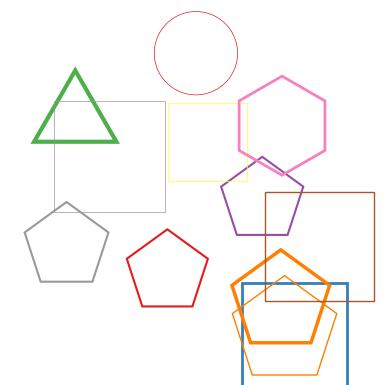[{"shape": "pentagon", "thickness": 1.5, "radius": 0.55, "center": [0.435, 0.294]}, {"shape": "circle", "thickness": 0.5, "radius": 0.54, "center": [0.509, 0.862]}, {"shape": "square", "thickness": 2, "radius": 0.68, "center": [0.765, 0.129]}, {"shape": "triangle", "thickness": 3, "radius": 0.62, "center": [0.195, 0.694]}, {"shape": "pentagon", "thickness": 1.5, "radius": 0.56, "center": [0.681, 0.481]}, {"shape": "pentagon", "thickness": 2.5, "radius": 0.67, "center": [0.729, 0.218]}, {"shape": "pentagon", "thickness": 1, "radius": 0.71, "center": [0.739, 0.141]}, {"shape": "square", "thickness": 0.5, "radius": 0.51, "center": [0.54, 0.631]}, {"shape": "square", "thickness": 1, "radius": 0.71, "center": [0.829, 0.36]}, {"shape": "hexagon", "thickness": 2, "radius": 0.64, "center": [0.733, 0.674]}, {"shape": "pentagon", "thickness": 1.5, "radius": 0.57, "center": [0.173, 0.361]}, {"shape": "square", "thickness": 0.5, "radius": 0.72, "center": [0.284, 0.592]}]